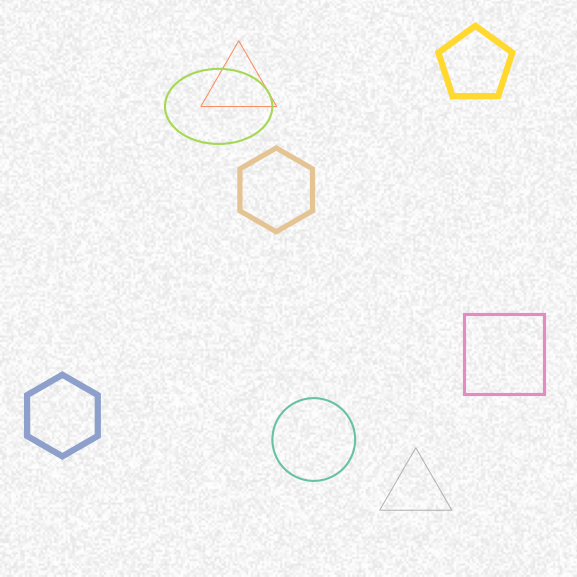[{"shape": "circle", "thickness": 1, "radius": 0.36, "center": [0.543, 0.238]}, {"shape": "triangle", "thickness": 0.5, "radius": 0.38, "center": [0.413, 0.853]}, {"shape": "hexagon", "thickness": 3, "radius": 0.35, "center": [0.108, 0.28]}, {"shape": "square", "thickness": 1.5, "radius": 0.35, "center": [0.872, 0.386]}, {"shape": "oval", "thickness": 1, "radius": 0.46, "center": [0.379, 0.815]}, {"shape": "pentagon", "thickness": 3, "radius": 0.34, "center": [0.823, 0.887]}, {"shape": "hexagon", "thickness": 2.5, "radius": 0.36, "center": [0.478, 0.67]}, {"shape": "triangle", "thickness": 0.5, "radius": 0.36, "center": [0.72, 0.152]}]